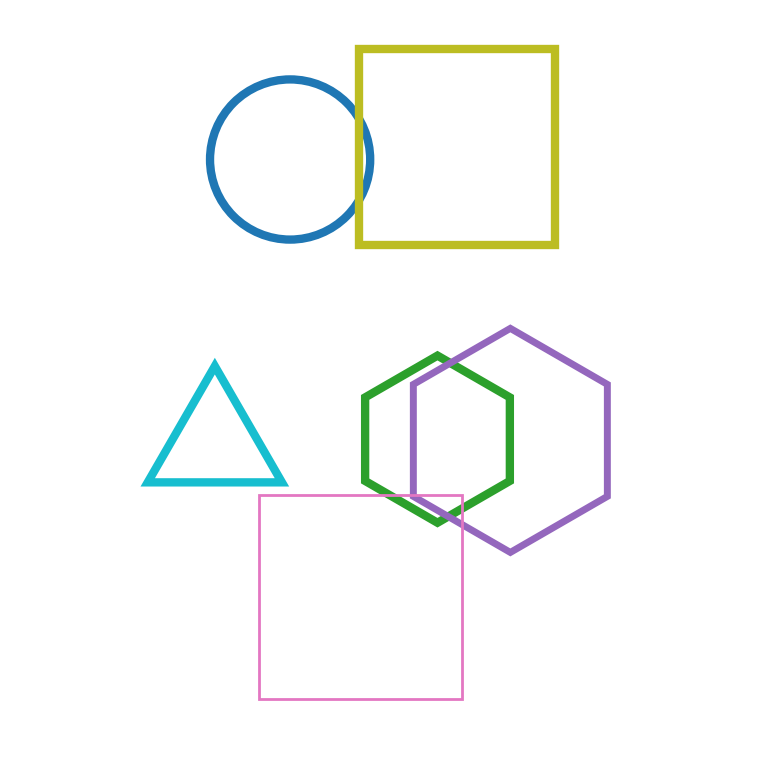[{"shape": "circle", "thickness": 3, "radius": 0.52, "center": [0.377, 0.793]}, {"shape": "hexagon", "thickness": 3, "radius": 0.54, "center": [0.568, 0.43]}, {"shape": "hexagon", "thickness": 2.5, "radius": 0.73, "center": [0.663, 0.428]}, {"shape": "square", "thickness": 1, "radius": 0.66, "center": [0.468, 0.224]}, {"shape": "square", "thickness": 3, "radius": 0.64, "center": [0.594, 0.809]}, {"shape": "triangle", "thickness": 3, "radius": 0.5, "center": [0.279, 0.424]}]